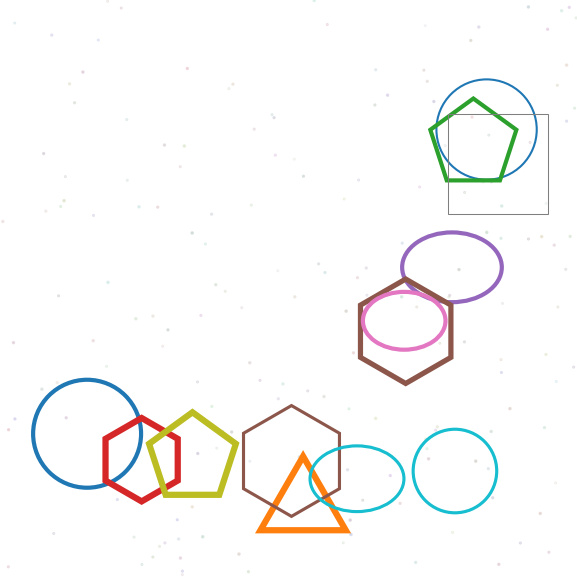[{"shape": "circle", "thickness": 2, "radius": 0.47, "center": [0.151, 0.248]}, {"shape": "circle", "thickness": 1, "radius": 0.43, "center": [0.843, 0.775]}, {"shape": "triangle", "thickness": 3, "radius": 0.43, "center": [0.525, 0.124]}, {"shape": "pentagon", "thickness": 2, "radius": 0.39, "center": [0.82, 0.75]}, {"shape": "hexagon", "thickness": 3, "radius": 0.36, "center": [0.245, 0.203]}, {"shape": "oval", "thickness": 2, "radius": 0.43, "center": [0.783, 0.536]}, {"shape": "hexagon", "thickness": 2.5, "radius": 0.45, "center": [0.702, 0.426]}, {"shape": "hexagon", "thickness": 1.5, "radius": 0.48, "center": [0.505, 0.201]}, {"shape": "oval", "thickness": 2, "radius": 0.36, "center": [0.7, 0.444]}, {"shape": "square", "thickness": 0.5, "radius": 0.43, "center": [0.863, 0.715]}, {"shape": "pentagon", "thickness": 3, "radius": 0.39, "center": [0.333, 0.206]}, {"shape": "circle", "thickness": 1.5, "radius": 0.36, "center": [0.788, 0.184]}, {"shape": "oval", "thickness": 1.5, "radius": 0.41, "center": [0.618, 0.17]}]